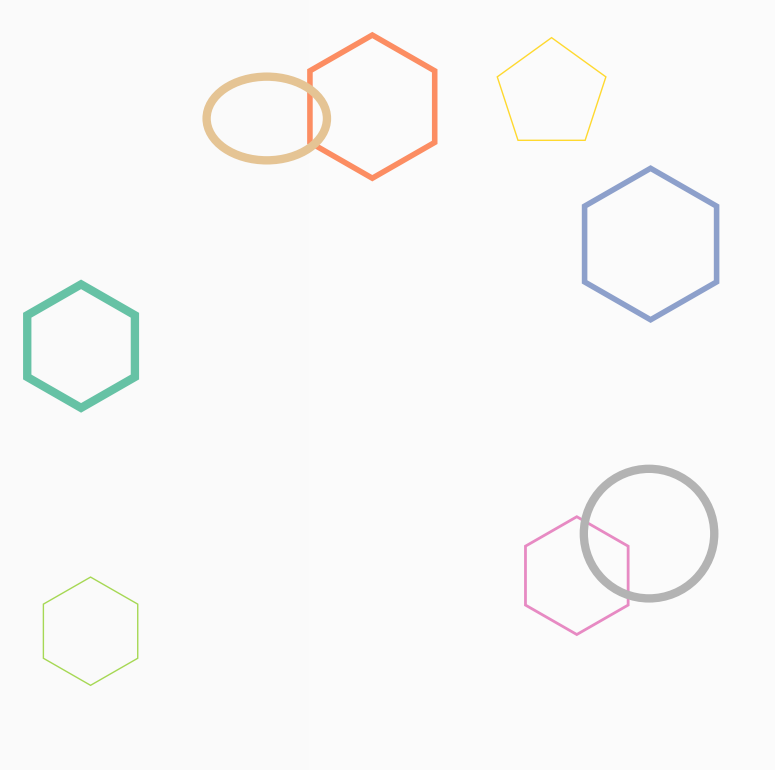[{"shape": "hexagon", "thickness": 3, "radius": 0.4, "center": [0.105, 0.55]}, {"shape": "hexagon", "thickness": 2, "radius": 0.46, "center": [0.48, 0.862]}, {"shape": "hexagon", "thickness": 2, "radius": 0.49, "center": [0.839, 0.683]}, {"shape": "hexagon", "thickness": 1, "radius": 0.38, "center": [0.744, 0.252]}, {"shape": "hexagon", "thickness": 0.5, "radius": 0.35, "center": [0.117, 0.18]}, {"shape": "pentagon", "thickness": 0.5, "radius": 0.37, "center": [0.712, 0.877]}, {"shape": "oval", "thickness": 3, "radius": 0.39, "center": [0.344, 0.846]}, {"shape": "circle", "thickness": 3, "radius": 0.42, "center": [0.837, 0.307]}]